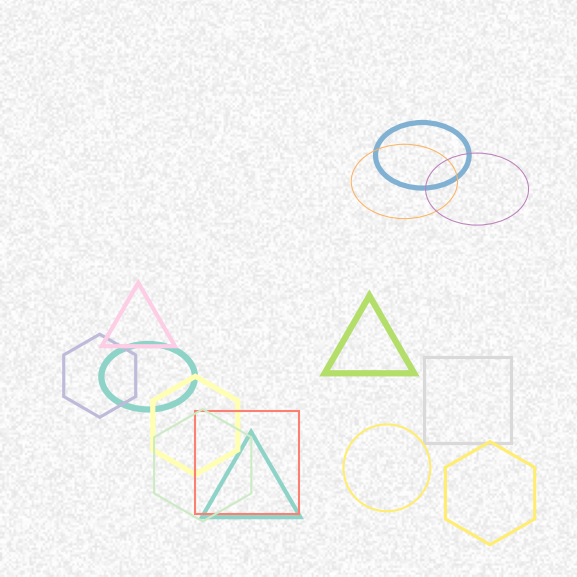[{"shape": "triangle", "thickness": 2, "radius": 0.49, "center": [0.435, 0.153]}, {"shape": "oval", "thickness": 3, "radius": 0.41, "center": [0.257, 0.347]}, {"shape": "hexagon", "thickness": 2.5, "radius": 0.42, "center": [0.338, 0.263]}, {"shape": "hexagon", "thickness": 1.5, "radius": 0.36, "center": [0.173, 0.349]}, {"shape": "square", "thickness": 1, "radius": 0.45, "center": [0.428, 0.198]}, {"shape": "oval", "thickness": 2.5, "radius": 0.41, "center": [0.731, 0.73]}, {"shape": "oval", "thickness": 0.5, "radius": 0.46, "center": [0.7, 0.685]}, {"shape": "triangle", "thickness": 3, "radius": 0.45, "center": [0.64, 0.398]}, {"shape": "triangle", "thickness": 2, "radius": 0.37, "center": [0.24, 0.436]}, {"shape": "square", "thickness": 1.5, "radius": 0.38, "center": [0.809, 0.306]}, {"shape": "oval", "thickness": 0.5, "radius": 0.45, "center": [0.826, 0.672]}, {"shape": "hexagon", "thickness": 1, "radius": 0.49, "center": [0.351, 0.193]}, {"shape": "circle", "thickness": 1, "radius": 0.38, "center": [0.67, 0.189]}, {"shape": "hexagon", "thickness": 1.5, "radius": 0.45, "center": [0.849, 0.145]}]